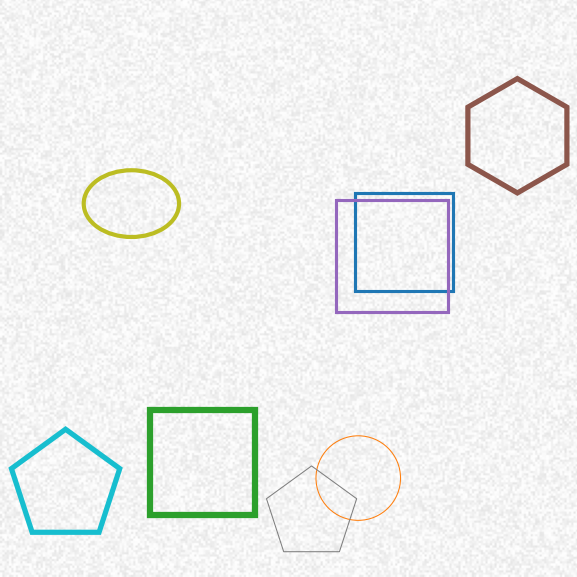[{"shape": "square", "thickness": 1.5, "radius": 0.43, "center": [0.699, 0.58]}, {"shape": "circle", "thickness": 0.5, "radius": 0.37, "center": [0.62, 0.171]}, {"shape": "square", "thickness": 3, "radius": 0.46, "center": [0.35, 0.198]}, {"shape": "square", "thickness": 1.5, "radius": 0.49, "center": [0.679, 0.556]}, {"shape": "hexagon", "thickness": 2.5, "radius": 0.49, "center": [0.896, 0.764]}, {"shape": "pentagon", "thickness": 0.5, "radius": 0.41, "center": [0.54, 0.11]}, {"shape": "oval", "thickness": 2, "radius": 0.41, "center": [0.228, 0.647]}, {"shape": "pentagon", "thickness": 2.5, "radius": 0.49, "center": [0.114, 0.157]}]